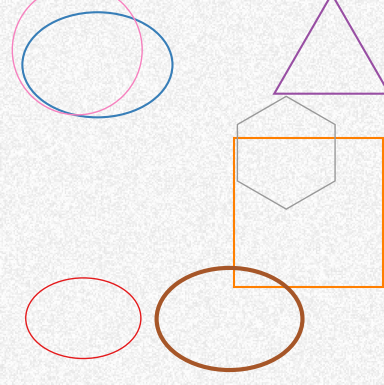[{"shape": "oval", "thickness": 1, "radius": 0.75, "center": [0.216, 0.173]}, {"shape": "oval", "thickness": 1.5, "radius": 0.97, "center": [0.253, 0.832]}, {"shape": "triangle", "thickness": 1.5, "radius": 0.86, "center": [0.862, 0.843]}, {"shape": "square", "thickness": 1.5, "radius": 0.96, "center": [0.801, 0.448]}, {"shape": "oval", "thickness": 3, "radius": 0.95, "center": [0.596, 0.172]}, {"shape": "circle", "thickness": 1, "radius": 0.84, "center": [0.201, 0.87]}, {"shape": "hexagon", "thickness": 1, "radius": 0.73, "center": [0.743, 0.603]}]